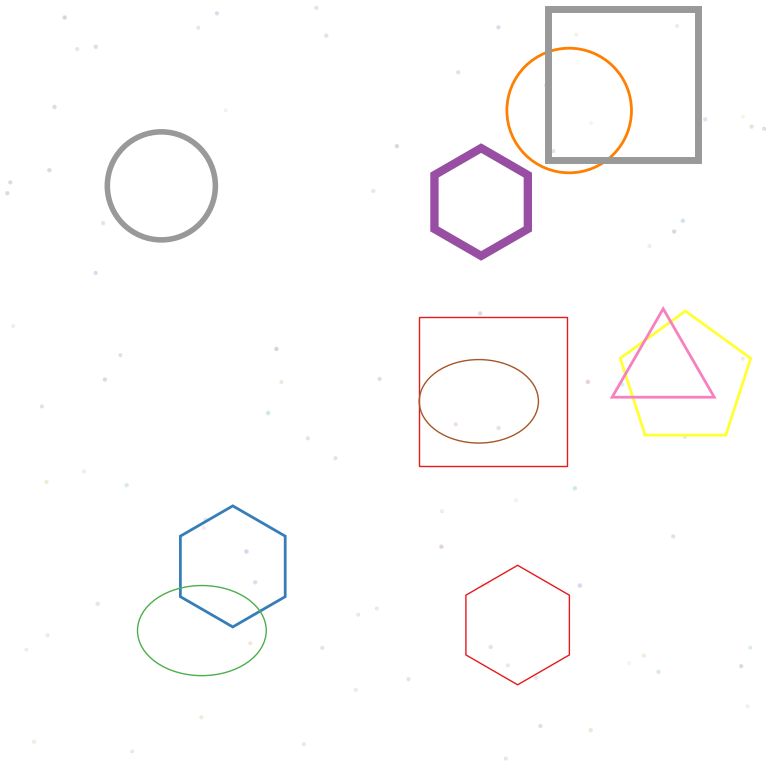[{"shape": "hexagon", "thickness": 0.5, "radius": 0.39, "center": [0.672, 0.188]}, {"shape": "square", "thickness": 0.5, "radius": 0.48, "center": [0.64, 0.491]}, {"shape": "hexagon", "thickness": 1, "radius": 0.39, "center": [0.302, 0.264]}, {"shape": "oval", "thickness": 0.5, "radius": 0.42, "center": [0.262, 0.181]}, {"shape": "hexagon", "thickness": 3, "radius": 0.35, "center": [0.625, 0.738]}, {"shape": "circle", "thickness": 1, "radius": 0.4, "center": [0.739, 0.856]}, {"shape": "pentagon", "thickness": 1, "radius": 0.45, "center": [0.89, 0.507]}, {"shape": "oval", "thickness": 0.5, "radius": 0.39, "center": [0.622, 0.479]}, {"shape": "triangle", "thickness": 1, "radius": 0.38, "center": [0.861, 0.522]}, {"shape": "square", "thickness": 2.5, "radius": 0.49, "center": [0.809, 0.89]}, {"shape": "circle", "thickness": 2, "radius": 0.35, "center": [0.21, 0.759]}]